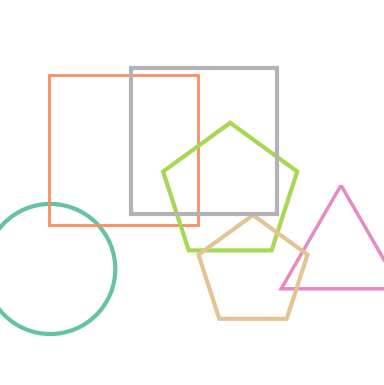[{"shape": "circle", "thickness": 3, "radius": 0.84, "center": [0.131, 0.301]}, {"shape": "square", "thickness": 2, "radius": 0.97, "center": [0.321, 0.609]}, {"shape": "triangle", "thickness": 2.5, "radius": 0.9, "center": [0.886, 0.34]}, {"shape": "pentagon", "thickness": 3, "radius": 0.92, "center": [0.598, 0.498]}, {"shape": "pentagon", "thickness": 3, "radius": 0.74, "center": [0.657, 0.292]}, {"shape": "square", "thickness": 3, "radius": 0.95, "center": [0.53, 0.634]}]